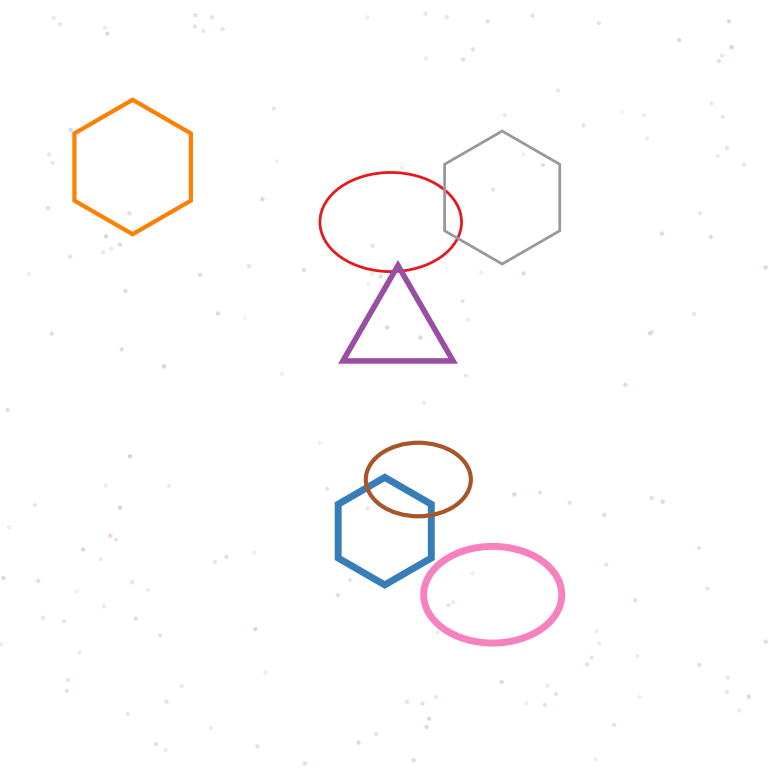[{"shape": "oval", "thickness": 1, "radius": 0.46, "center": [0.507, 0.712]}, {"shape": "hexagon", "thickness": 2.5, "radius": 0.35, "center": [0.5, 0.31]}, {"shape": "triangle", "thickness": 2, "radius": 0.41, "center": [0.517, 0.573]}, {"shape": "hexagon", "thickness": 1.5, "radius": 0.44, "center": [0.172, 0.783]}, {"shape": "oval", "thickness": 1.5, "radius": 0.34, "center": [0.543, 0.377]}, {"shape": "oval", "thickness": 2.5, "radius": 0.45, "center": [0.64, 0.228]}, {"shape": "hexagon", "thickness": 1, "radius": 0.43, "center": [0.652, 0.743]}]